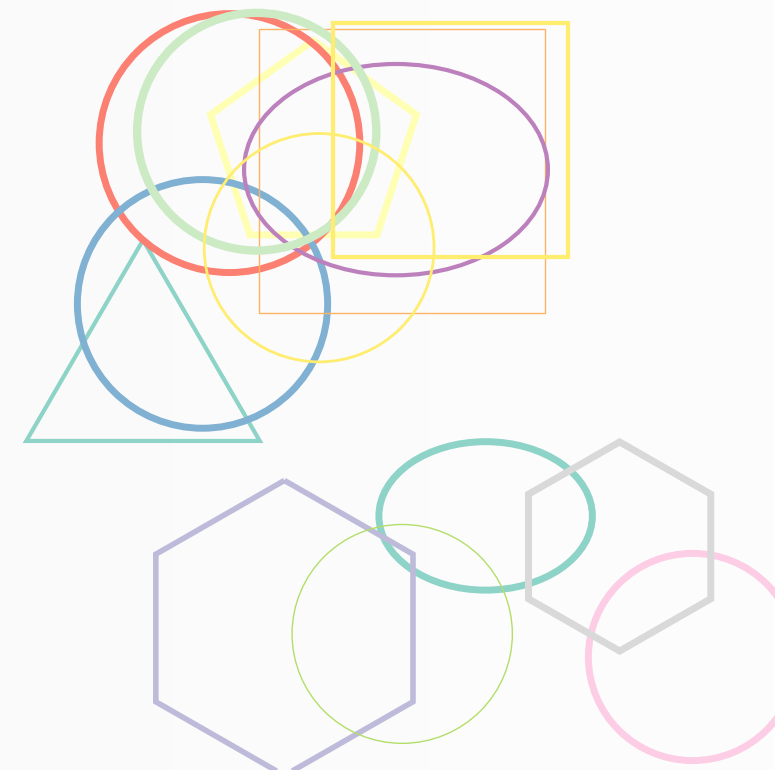[{"shape": "oval", "thickness": 2.5, "radius": 0.69, "center": [0.627, 0.33]}, {"shape": "triangle", "thickness": 1.5, "radius": 0.87, "center": [0.185, 0.514]}, {"shape": "pentagon", "thickness": 2.5, "radius": 0.7, "center": [0.404, 0.808]}, {"shape": "hexagon", "thickness": 2, "radius": 0.96, "center": [0.367, 0.184]}, {"shape": "circle", "thickness": 2.5, "radius": 0.84, "center": [0.296, 0.814]}, {"shape": "circle", "thickness": 2.5, "radius": 0.81, "center": [0.261, 0.605]}, {"shape": "square", "thickness": 0.5, "radius": 0.92, "center": [0.518, 0.778]}, {"shape": "circle", "thickness": 0.5, "radius": 0.71, "center": [0.519, 0.177]}, {"shape": "circle", "thickness": 2.5, "radius": 0.67, "center": [0.894, 0.147]}, {"shape": "hexagon", "thickness": 2.5, "radius": 0.68, "center": [0.8, 0.29]}, {"shape": "oval", "thickness": 1.5, "radius": 0.98, "center": [0.511, 0.78]}, {"shape": "circle", "thickness": 3, "radius": 0.77, "center": [0.331, 0.829]}, {"shape": "square", "thickness": 1.5, "radius": 0.76, "center": [0.581, 0.818]}, {"shape": "circle", "thickness": 1, "radius": 0.74, "center": [0.412, 0.678]}]